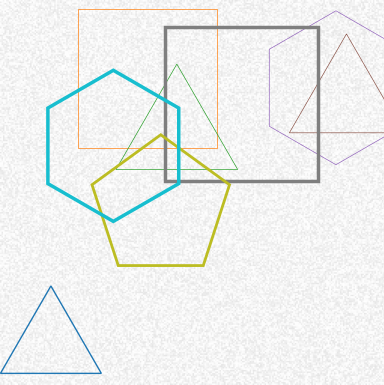[{"shape": "triangle", "thickness": 1, "radius": 0.76, "center": [0.132, 0.106]}, {"shape": "square", "thickness": 0.5, "radius": 0.91, "center": [0.383, 0.796]}, {"shape": "triangle", "thickness": 0.5, "radius": 0.91, "center": [0.459, 0.651]}, {"shape": "hexagon", "thickness": 0.5, "radius": 1.0, "center": [0.873, 0.772]}, {"shape": "triangle", "thickness": 0.5, "radius": 0.86, "center": [0.9, 0.741]}, {"shape": "square", "thickness": 2.5, "radius": 1.0, "center": [0.627, 0.73]}, {"shape": "pentagon", "thickness": 2, "radius": 0.94, "center": [0.418, 0.462]}, {"shape": "hexagon", "thickness": 2.5, "radius": 0.98, "center": [0.294, 0.621]}]